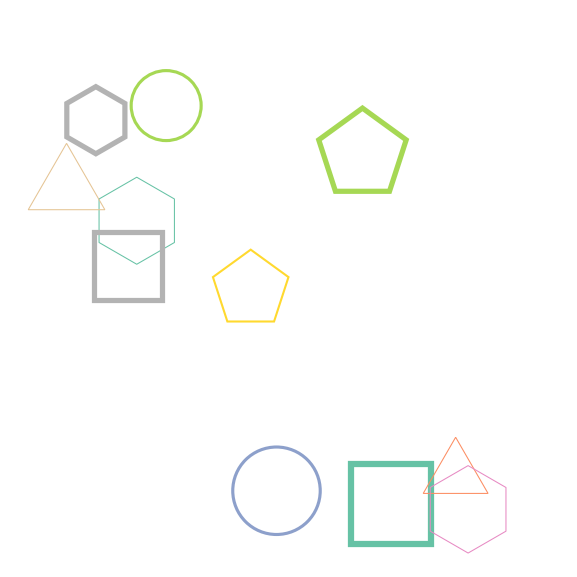[{"shape": "square", "thickness": 3, "radius": 0.35, "center": [0.677, 0.126]}, {"shape": "hexagon", "thickness": 0.5, "radius": 0.38, "center": [0.237, 0.617]}, {"shape": "triangle", "thickness": 0.5, "radius": 0.32, "center": [0.789, 0.177]}, {"shape": "circle", "thickness": 1.5, "radius": 0.38, "center": [0.479, 0.149]}, {"shape": "hexagon", "thickness": 0.5, "radius": 0.38, "center": [0.811, 0.117]}, {"shape": "circle", "thickness": 1.5, "radius": 0.3, "center": [0.288, 0.816]}, {"shape": "pentagon", "thickness": 2.5, "radius": 0.4, "center": [0.628, 0.732]}, {"shape": "pentagon", "thickness": 1, "radius": 0.34, "center": [0.434, 0.498]}, {"shape": "triangle", "thickness": 0.5, "radius": 0.38, "center": [0.115, 0.674]}, {"shape": "hexagon", "thickness": 2.5, "radius": 0.29, "center": [0.166, 0.791]}, {"shape": "square", "thickness": 2.5, "radius": 0.3, "center": [0.222, 0.538]}]